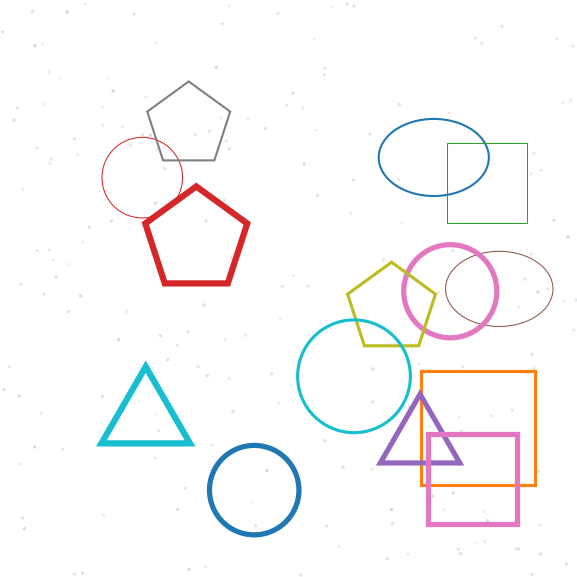[{"shape": "circle", "thickness": 2.5, "radius": 0.39, "center": [0.44, 0.15]}, {"shape": "oval", "thickness": 1, "radius": 0.48, "center": [0.751, 0.726]}, {"shape": "square", "thickness": 1.5, "radius": 0.49, "center": [0.828, 0.257]}, {"shape": "square", "thickness": 0.5, "radius": 0.35, "center": [0.843, 0.683]}, {"shape": "circle", "thickness": 0.5, "radius": 0.35, "center": [0.246, 0.692]}, {"shape": "pentagon", "thickness": 3, "radius": 0.46, "center": [0.34, 0.583]}, {"shape": "triangle", "thickness": 2.5, "radius": 0.4, "center": [0.727, 0.237]}, {"shape": "oval", "thickness": 0.5, "radius": 0.47, "center": [0.865, 0.499]}, {"shape": "square", "thickness": 2.5, "radius": 0.39, "center": [0.818, 0.169]}, {"shape": "circle", "thickness": 2.5, "radius": 0.4, "center": [0.78, 0.495]}, {"shape": "pentagon", "thickness": 1, "radius": 0.38, "center": [0.327, 0.783]}, {"shape": "pentagon", "thickness": 1.5, "radius": 0.4, "center": [0.678, 0.465]}, {"shape": "triangle", "thickness": 3, "radius": 0.44, "center": [0.252, 0.276]}, {"shape": "circle", "thickness": 1.5, "radius": 0.49, "center": [0.613, 0.348]}]